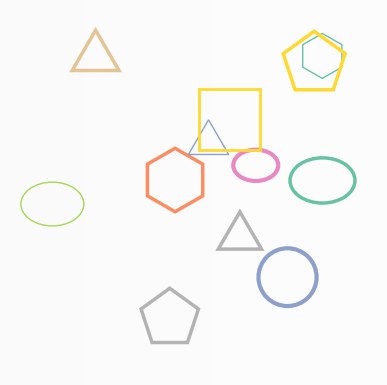[{"shape": "oval", "thickness": 2.5, "radius": 0.42, "center": [0.832, 0.531]}, {"shape": "hexagon", "thickness": 1, "radius": 0.29, "center": [0.832, 0.855]}, {"shape": "hexagon", "thickness": 2.5, "radius": 0.41, "center": [0.452, 0.532]}, {"shape": "circle", "thickness": 3, "radius": 0.37, "center": [0.742, 0.28]}, {"shape": "triangle", "thickness": 1, "radius": 0.3, "center": [0.538, 0.629]}, {"shape": "oval", "thickness": 3, "radius": 0.29, "center": [0.66, 0.571]}, {"shape": "oval", "thickness": 1, "radius": 0.41, "center": [0.135, 0.47]}, {"shape": "square", "thickness": 2, "radius": 0.39, "center": [0.593, 0.69]}, {"shape": "pentagon", "thickness": 2.5, "radius": 0.42, "center": [0.811, 0.835]}, {"shape": "triangle", "thickness": 2.5, "radius": 0.35, "center": [0.247, 0.852]}, {"shape": "triangle", "thickness": 2.5, "radius": 0.32, "center": [0.619, 0.385]}, {"shape": "pentagon", "thickness": 2.5, "radius": 0.39, "center": [0.438, 0.173]}]